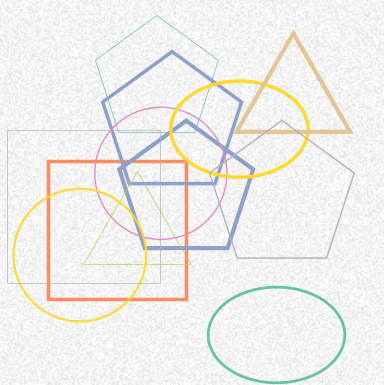[{"shape": "pentagon", "thickness": 0.5, "radius": 0.84, "center": [0.407, 0.792]}, {"shape": "oval", "thickness": 2, "radius": 0.89, "center": [0.718, 0.13]}, {"shape": "square", "thickness": 2.5, "radius": 0.89, "center": [0.305, 0.402]}, {"shape": "pentagon", "thickness": 3, "radius": 0.91, "center": [0.484, 0.504]}, {"shape": "pentagon", "thickness": 2.5, "radius": 0.95, "center": [0.447, 0.676]}, {"shape": "circle", "thickness": 1, "radius": 0.86, "center": [0.418, 0.55]}, {"shape": "triangle", "thickness": 0.5, "radius": 0.81, "center": [0.357, 0.394]}, {"shape": "circle", "thickness": 1.5, "radius": 0.86, "center": [0.207, 0.337]}, {"shape": "oval", "thickness": 2.5, "radius": 0.89, "center": [0.622, 0.664]}, {"shape": "triangle", "thickness": 3, "radius": 0.85, "center": [0.762, 0.743]}, {"shape": "square", "thickness": 0.5, "radius": 0.99, "center": [0.217, 0.463]}, {"shape": "pentagon", "thickness": 1, "radius": 0.99, "center": [0.732, 0.49]}]